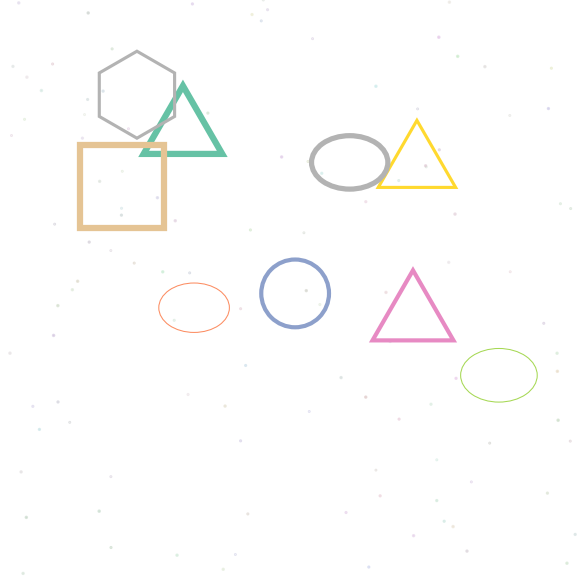[{"shape": "triangle", "thickness": 3, "radius": 0.39, "center": [0.317, 0.772]}, {"shape": "oval", "thickness": 0.5, "radius": 0.31, "center": [0.336, 0.466]}, {"shape": "circle", "thickness": 2, "radius": 0.29, "center": [0.511, 0.491]}, {"shape": "triangle", "thickness": 2, "radius": 0.4, "center": [0.715, 0.45]}, {"shape": "oval", "thickness": 0.5, "radius": 0.33, "center": [0.864, 0.349]}, {"shape": "triangle", "thickness": 1.5, "radius": 0.39, "center": [0.722, 0.713]}, {"shape": "square", "thickness": 3, "radius": 0.36, "center": [0.211, 0.677]}, {"shape": "oval", "thickness": 2.5, "radius": 0.33, "center": [0.606, 0.718]}, {"shape": "hexagon", "thickness": 1.5, "radius": 0.38, "center": [0.237, 0.835]}]